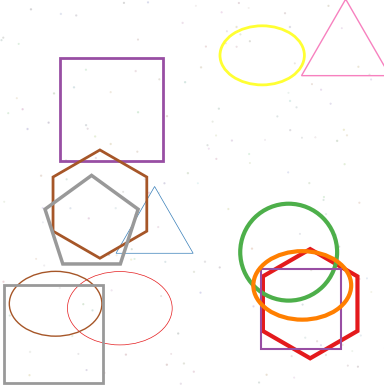[{"shape": "hexagon", "thickness": 3, "radius": 0.71, "center": [0.806, 0.211]}, {"shape": "oval", "thickness": 0.5, "radius": 0.68, "center": [0.311, 0.199]}, {"shape": "triangle", "thickness": 0.5, "radius": 0.58, "center": [0.402, 0.4]}, {"shape": "circle", "thickness": 3, "radius": 0.63, "center": [0.75, 0.345]}, {"shape": "square", "thickness": 2, "radius": 0.67, "center": [0.29, 0.716]}, {"shape": "square", "thickness": 1.5, "radius": 0.52, "center": [0.781, 0.197]}, {"shape": "oval", "thickness": 3, "radius": 0.64, "center": [0.785, 0.259]}, {"shape": "oval", "thickness": 2, "radius": 0.55, "center": [0.681, 0.856]}, {"shape": "hexagon", "thickness": 2, "radius": 0.7, "center": [0.26, 0.47]}, {"shape": "oval", "thickness": 1, "radius": 0.6, "center": [0.144, 0.211]}, {"shape": "triangle", "thickness": 1, "radius": 0.66, "center": [0.898, 0.87]}, {"shape": "square", "thickness": 2, "radius": 0.64, "center": [0.139, 0.132]}, {"shape": "pentagon", "thickness": 2.5, "radius": 0.64, "center": [0.238, 0.417]}]